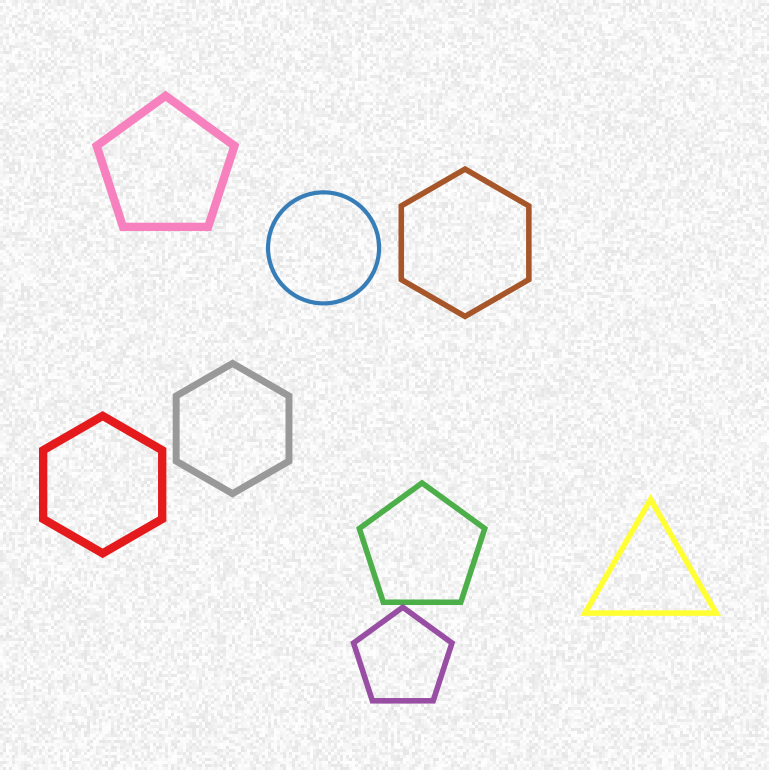[{"shape": "hexagon", "thickness": 3, "radius": 0.45, "center": [0.133, 0.371]}, {"shape": "circle", "thickness": 1.5, "radius": 0.36, "center": [0.42, 0.678]}, {"shape": "pentagon", "thickness": 2, "radius": 0.43, "center": [0.548, 0.287]}, {"shape": "pentagon", "thickness": 2, "radius": 0.34, "center": [0.523, 0.144]}, {"shape": "triangle", "thickness": 2, "radius": 0.49, "center": [0.845, 0.253]}, {"shape": "hexagon", "thickness": 2, "radius": 0.48, "center": [0.604, 0.685]}, {"shape": "pentagon", "thickness": 3, "radius": 0.47, "center": [0.215, 0.781]}, {"shape": "hexagon", "thickness": 2.5, "radius": 0.42, "center": [0.302, 0.443]}]